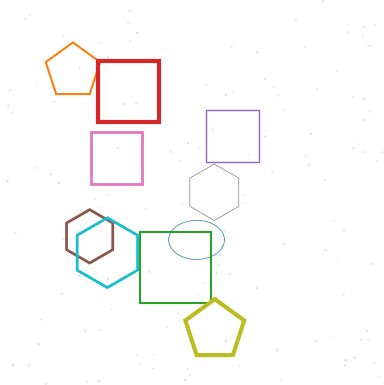[{"shape": "oval", "thickness": 0.5, "radius": 0.36, "center": [0.511, 0.377]}, {"shape": "pentagon", "thickness": 1.5, "radius": 0.37, "center": [0.189, 0.816]}, {"shape": "square", "thickness": 1.5, "radius": 0.46, "center": [0.455, 0.304]}, {"shape": "square", "thickness": 3, "radius": 0.4, "center": [0.335, 0.762]}, {"shape": "square", "thickness": 1, "radius": 0.34, "center": [0.604, 0.647]}, {"shape": "hexagon", "thickness": 2, "radius": 0.35, "center": [0.233, 0.386]}, {"shape": "square", "thickness": 2, "radius": 0.34, "center": [0.303, 0.589]}, {"shape": "hexagon", "thickness": 0.5, "radius": 0.37, "center": [0.557, 0.501]}, {"shape": "pentagon", "thickness": 3, "radius": 0.4, "center": [0.558, 0.143]}, {"shape": "hexagon", "thickness": 2, "radius": 0.45, "center": [0.279, 0.344]}]